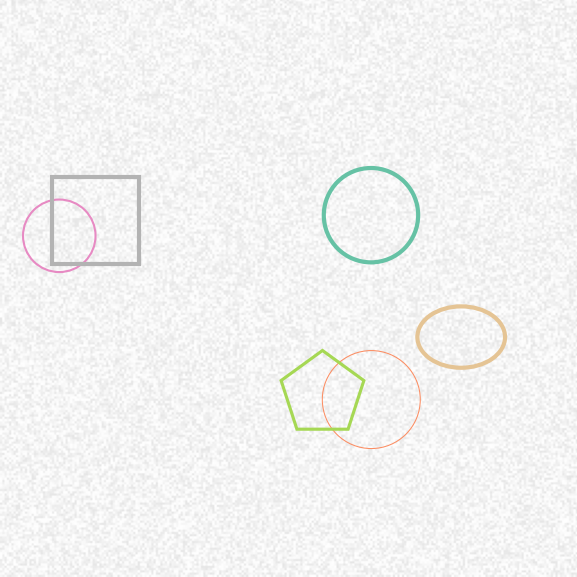[{"shape": "circle", "thickness": 2, "radius": 0.41, "center": [0.642, 0.627]}, {"shape": "circle", "thickness": 0.5, "radius": 0.42, "center": [0.643, 0.307]}, {"shape": "circle", "thickness": 1, "radius": 0.31, "center": [0.103, 0.591]}, {"shape": "pentagon", "thickness": 1.5, "radius": 0.38, "center": [0.558, 0.317]}, {"shape": "oval", "thickness": 2, "radius": 0.38, "center": [0.799, 0.415]}, {"shape": "square", "thickness": 2, "radius": 0.38, "center": [0.165, 0.618]}]